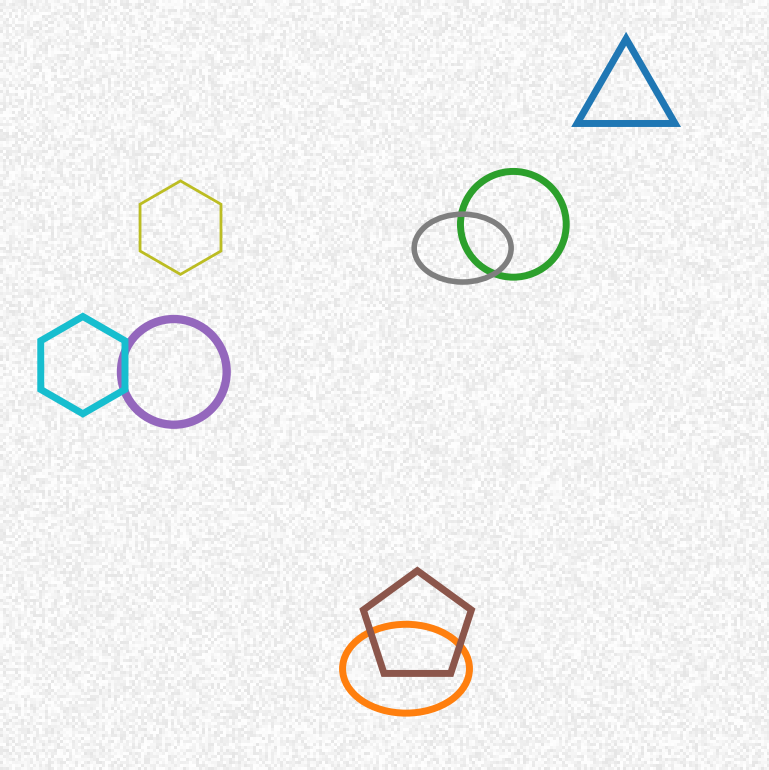[{"shape": "triangle", "thickness": 2.5, "radius": 0.37, "center": [0.813, 0.876]}, {"shape": "oval", "thickness": 2.5, "radius": 0.41, "center": [0.527, 0.132]}, {"shape": "circle", "thickness": 2.5, "radius": 0.34, "center": [0.667, 0.709]}, {"shape": "circle", "thickness": 3, "radius": 0.34, "center": [0.226, 0.517]}, {"shape": "pentagon", "thickness": 2.5, "radius": 0.37, "center": [0.542, 0.185]}, {"shape": "oval", "thickness": 2, "radius": 0.31, "center": [0.601, 0.678]}, {"shape": "hexagon", "thickness": 1, "radius": 0.3, "center": [0.234, 0.704]}, {"shape": "hexagon", "thickness": 2.5, "radius": 0.32, "center": [0.108, 0.526]}]